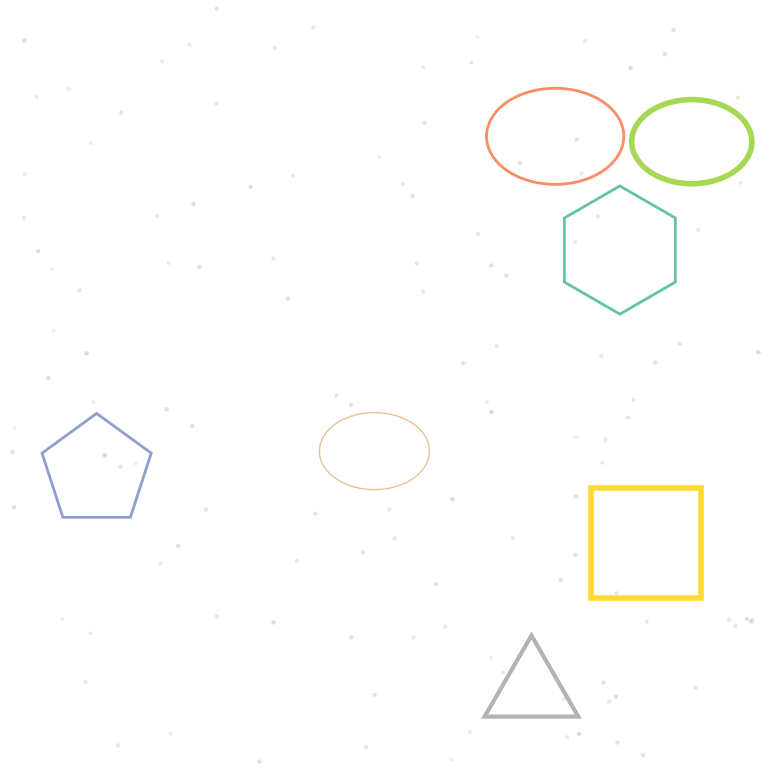[{"shape": "hexagon", "thickness": 1, "radius": 0.42, "center": [0.805, 0.675]}, {"shape": "oval", "thickness": 1, "radius": 0.45, "center": [0.721, 0.823]}, {"shape": "pentagon", "thickness": 1, "radius": 0.37, "center": [0.125, 0.388]}, {"shape": "oval", "thickness": 2, "radius": 0.39, "center": [0.898, 0.816]}, {"shape": "square", "thickness": 2, "radius": 0.36, "center": [0.839, 0.295]}, {"shape": "oval", "thickness": 0.5, "radius": 0.36, "center": [0.486, 0.414]}, {"shape": "triangle", "thickness": 1.5, "radius": 0.35, "center": [0.69, 0.104]}]